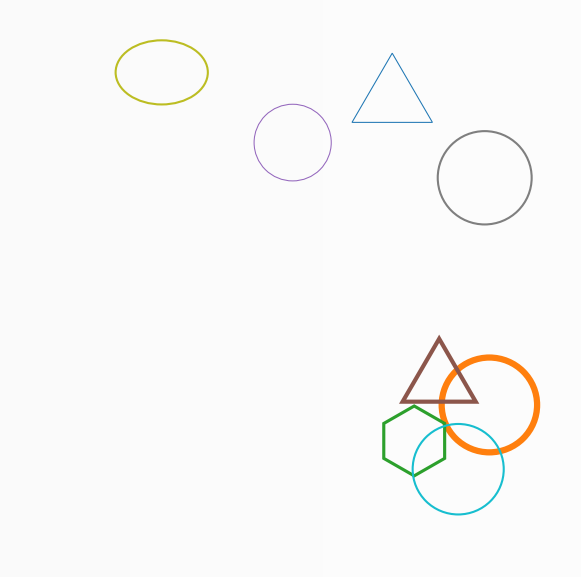[{"shape": "triangle", "thickness": 0.5, "radius": 0.4, "center": [0.675, 0.827]}, {"shape": "circle", "thickness": 3, "radius": 0.41, "center": [0.842, 0.298]}, {"shape": "hexagon", "thickness": 1.5, "radius": 0.3, "center": [0.713, 0.236]}, {"shape": "circle", "thickness": 0.5, "radius": 0.33, "center": [0.504, 0.752]}, {"shape": "triangle", "thickness": 2, "radius": 0.36, "center": [0.756, 0.34]}, {"shape": "circle", "thickness": 1, "radius": 0.4, "center": [0.834, 0.691]}, {"shape": "oval", "thickness": 1, "radius": 0.4, "center": [0.278, 0.874]}, {"shape": "circle", "thickness": 1, "radius": 0.39, "center": [0.788, 0.187]}]